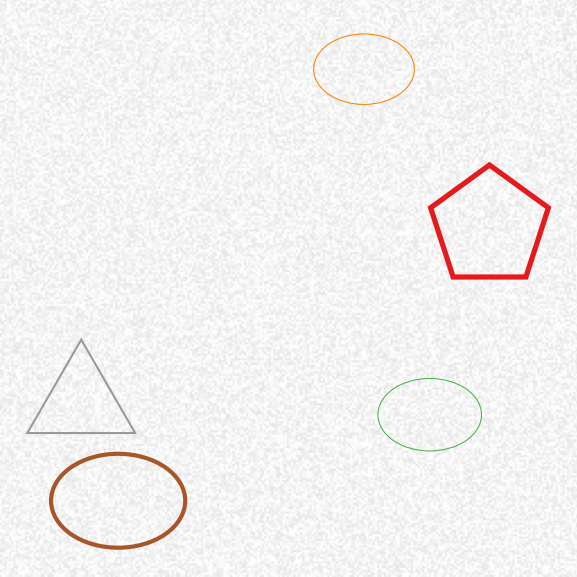[{"shape": "pentagon", "thickness": 2.5, "radius": 0.54, "center": [0.848, 0.606]}, {"shape": "oval", "thickness": 0.5, "radius": 0.45, "center": [0.744, 0.281]}, {"shape": "oval", "thickness": 0.5, "radius": 0.44, "center": [0.63, 0.879]}, {"shape": "oval", "thickness": 2, "radius": 0.58, "center": [0.205, 0.132]}, {"shape": "triangle", "thickness": 1, "radius": 0.54, "center": [0.141, 0.303]}]